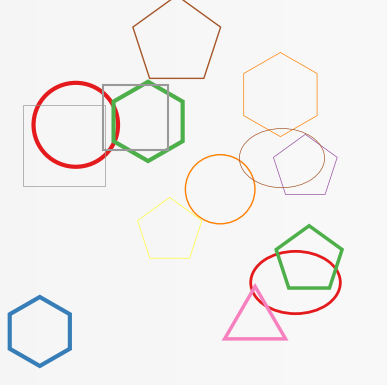[{"shape": "oval", "thickness": 2, "radius": 0.58, "center": [0.763, 0.266]}, {"shape": "circle", "thickness": 3, "radius": 0.55, "center": [0.196, 0.676]}, {"shape": "hexagon", "thickness": 3, "radius": 0.45, "center": [0.103, 0.139]}, {"shape": "pentagon", "thickness": 2.5, "radius": 0.45, "center": [0.798, 0.324]}, {"shape": "hexagon", "thickness": 3, "radius": 0.51, "center": [0.382, 0.685]}, {"shape": "pentagon", "thickness": 0.5, "radius": 0.43, "center": [0.788, 0.565]}, {"shape": "circle", "thickness": 1, "radius": 0.45, "center": [0.568, 0.508]}, {"shape": "hexagon", "thickness": 0.5, "radius": 0.55, "center": [0.724, 0.754]}, {"shape": "pentagon", "thickness": 0.5, "radius": 0.44, "center": [0.438, 0.4]}, {"shape": "oval", "thickness": 0.5, "radius": 0.55, "center": [0.728, 0.589]}, {"shape": "pentagon", "thickness": 1, "radius": 0.6, "center": [0.456, 0.893]}, {"shape": "triangle", "thickness": 2.5, "radius": 0.45, "center": [0.658, 0.165]}, {"shape": "square", "thickness": 0.5, "radius": 0.53, "center": [0.165, 0.623]}, {"shape": "square", "thickness": 1.5, "radius": 0.42, "center": [0.35, 0.695]}]